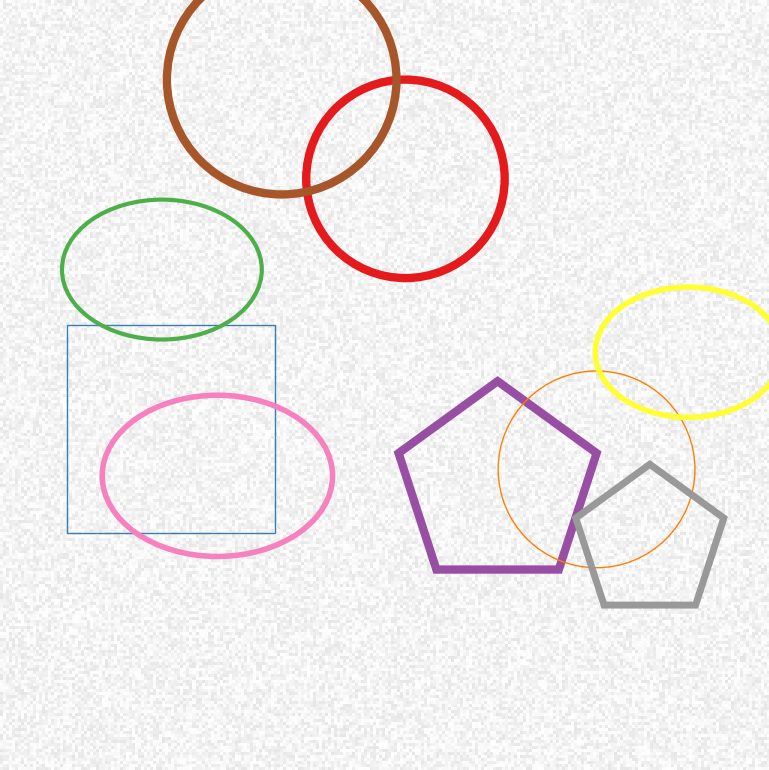[{"shape": "circle", "thickness": 3, "radius": 0.64, "center": [0.527, 0.768]}, {"shape": "square", "thickness": 0.5, "radius": 0.68, "center": [0.222, 0.443]}, {"shape": "oval", "thickness": 1.5, "radius": 0.65, "center": [0.21, 0.65]}, {"shape": "pentagon", "thickness": 3, "radius": 0.68, "center": [0.646, 0.37]}, {"shape": "circle", "thickness": 0.5, "radius": 0.64, "center": [0.775, 0.39]}, {"shape": "oval", "thickness": 2, "radius": 0.6, "center": [0.894, 0.543]}, {"shape": "circle", "thickness": 3, "radius": 0.75, "center": [0.366, 0.897]}, {"shape": "oval", "thickness": 2, "radius": 0.75, "center": [0.282, 0.382]}, {"shape": "pentagon", "thickness": 2.5, "radius": 0.51, "center": [0.844, 0.296]}]